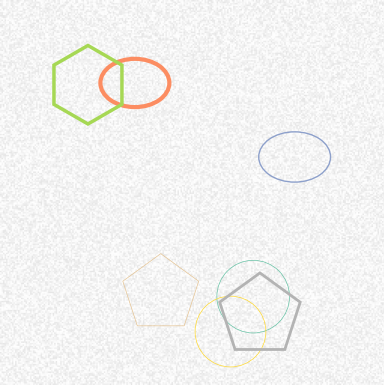[{"shape": "circle", "thickness": 0.5, "radius": 0.47, "center": [0.658, 0.23]}, {"shape": "oval", "thickness": 3, "radius": 0.45, "center": [0.35, 0.785]}, {"shape": "oval", "thickness": 1, "radius": 0.47, "center": [0.765, 0.592]}, {"shape": "hexagon", "thickness": 2.5, "radius": 0.51, "center": [0.228, 0.78]}, {"shape": "circle", "thickness": 0.5, "radius": 0.46, "center": [0.599, 0.139]}, {"shape": "pentagon", "thickness": 0.5, "radius": 0.52, "center": [0.418, 0.238]}, {"shape": "pentagon", "thickness": 2, "radius": 0.55, "center": [0.675, 0.181]}]